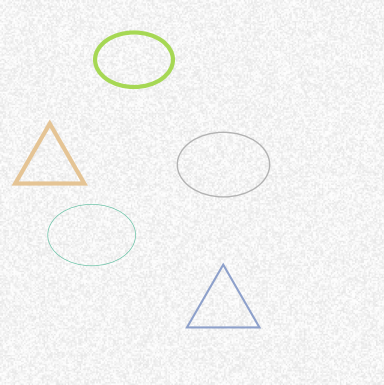[{"shape": "oval", "thickness": 0.5, "radius": 0.57, "center": [0.238, 0.389]}, {"shape": "triangle", "thickness": 1.5, "radius": 0.54, "center": [0.58, 0.204]}, {"shape": "oval", "thickness": 3, "radius": 0.51, "center": [0.348, 0.845]}, {"shape": "triangle", "thickness": 3, "radius": 0.52, "center": [0.129, 0.575]}, {"shape": "oval", "thickness": 1, "radius": 0.6, "center": [0.58, 0.572]}]